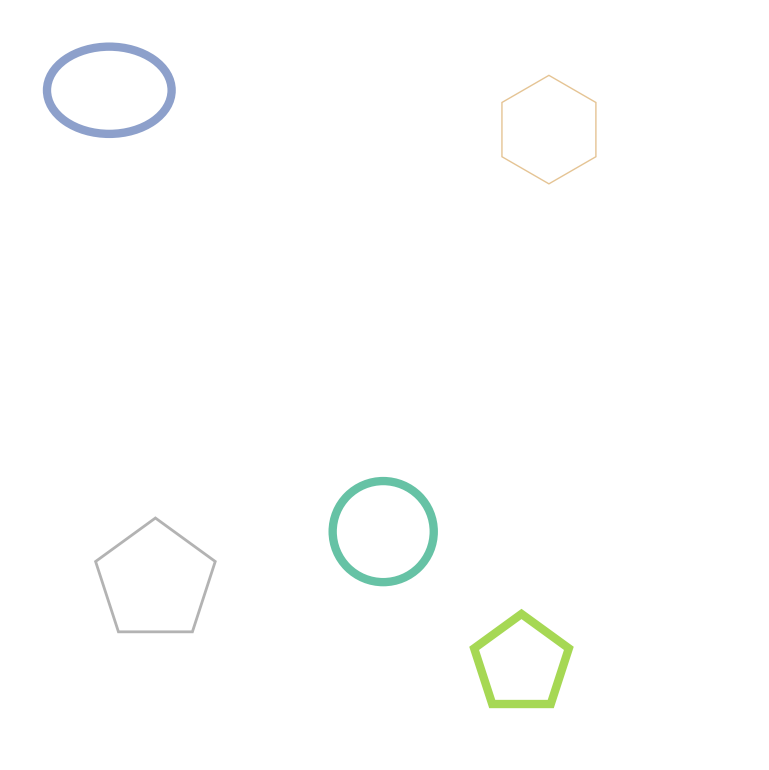[{"shape": "circle", "thickness": 3, "radius": 0.33, "center": [0.498, 0.31]}, {"shape": "oval", "thickness": 3, "radius": 0.4, "center": [0.142, 0.883]}, {"shape": "pentagon", "thickness": 3, "radius": 0.32, "center": [0.677, 0.138]}, {"shape": "hexagon", "thickness": 0.5, "radius": 0.35, "center": [0.713, 0.832]}, {"shape": "pentagon", "thickness": 1, "radius": 0.41, "center": [0.202, 0.246]}]